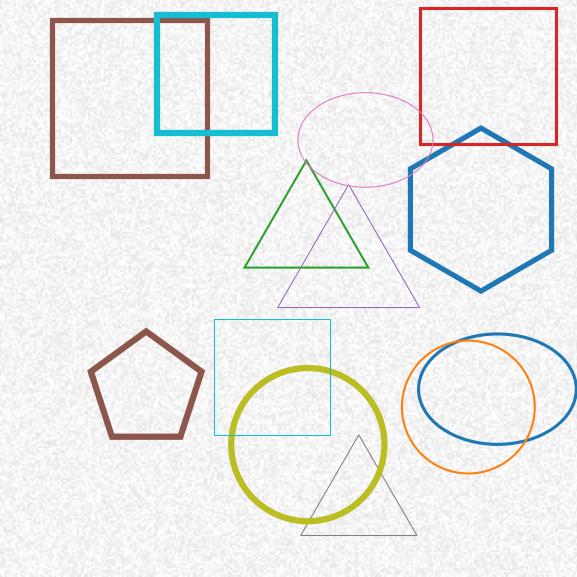[{"shape": "oval", "thickness": 1.5, "radius": 0.68, "center": [0.861, 0.325]}, {"shape": "hexagon", "thickness": 2.5, "radius": 0.71, "center": [0.833, 0.636]}, {"shape": "circle", "thickness": 1, "radius": 0.58, "center": [0.811, 0.294]}, {"shape": "triangle", "thickness": 1, "radius": 0.62, "center": [0.531, 0.598]}, {"shape": "square", "thickness": 1.5, "radius": 0.59, "center": [0.844, 0.868]}, {"shape": "triangle", "thickness": 0.5, "radius": 0.71, "center": [0.604, 0.538]}, {"shape": "pentagon", "thickness": 3, "radius": 0.5, "center": [0.253, 0.324]}, {"shape": "square", "thickness": 2.5, "radius": 0.67, "center": [0.225, 0.829]}, {"shape": "oval", "thickness": 0.5, "radius": 0.59, "center": [0.633, 0.757]}, {"shape": "triangle", "thickness": 0.5, "radius": 0.58, "center": [0.621, 0.13]}, {"shape": "circle", "thickness": 3, "radius": 0.66, "center": [0.533, 0.229]}, {"shape": "square", "thickness": 0.5, "radius": 0.5, "center": [0.471, 0.346]}, {"shape": "square", "thickness": 3, "radius": 0.51, "center": [0.374, 0.872]}]